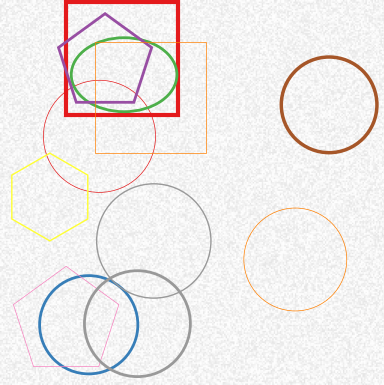[{"shape": "circle", "thickness": 0.5, "radius": 0.73, "center": [0.258, 0.646]}, {"shape": "square", "thickness": 3, "radius": 0.73, "center": [0.317, 0.847]}, {"shape": "circle", "thickness": 2, "radius": 0.64, "center": [0.23, 0.156]}, {"shape": "oval", "thickness": 2, "radius": 0.69, "center": [0.322, 0.806]}, {"shape": "pentagon", "thickness": 2, "radius": 0.64, "center": [0.273, 0.837]}, {"shape": "square", "thickness": 0.5, "radius": 0.72, "center": [0.391, 0.747]}, {"shape": "circle", "thickness": 0.5, "radius": 0.67, "center": [0.767, 0.326]}, {"shape": "hexagon", "thickness": 1, "radius": 0.57, "center": [0.129, 0.488]}, {"shape": "circle", "thickness": 2.5, "radius": 0.62, "center": [0.855, 0.728]}, {"shape": "pentagon", "thickness": 0.5, "radius": 0.72, "center": [0.172, 0.164]}, {"shape": "circle", "thickness": 2, "radius": 0.69, "center": [0.357, 0.159]}, {"shape": "circle", "thickness": 1, "radius": 0.74, "center": [0.399, 0.374]}]